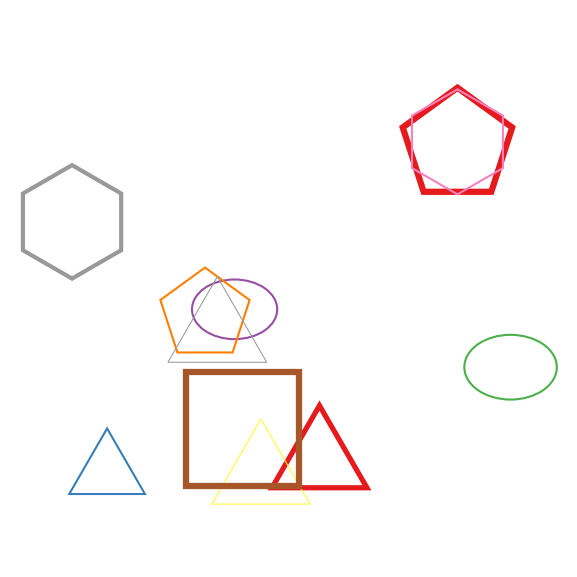[{"shape": "triangle", "thickness": 2.5, "radius": 0.47, "center": [0.553, 0.202]}, {"shape": "pentagon", "thickness": 3, "radius": 0.5, "center": [0.792, 0.748]}, {"shape": "triangle", "thickness": 1, "radius": 0.38, "center": [0.185, 0.182]}, {"shape": "oval", "thickness": 1, "radius": 0.4, "center": [0.884, 0.363]}, {"shape": "oval", "thickness": 1, "radius": 0.37, "center": [0.406, 0.464]}, {"shape": "pentagon", "thickness": 1, "radius": 0.41, "center": [0.355, 0.455]}, {"shape": "triangle", "thickness": 0.5, "radius": 0.49, "center": [0.452, 0.175]}, {"shape": "square", "thickness": 3, "radius": 0.49, "center": [0.42, 0.256]}, {"shape": "hexagon", "thickness": 1, "radius": 0.45, "center": [0.792, 0.754]}, {"shape": "triangle", "thickness": 0.5, "radius": 0.49, "center": [0.376, 0.421]}, {"shape": "hexagon", "thickness": 2, "radius": 0.49, "center": [0.125, 0.615]}]